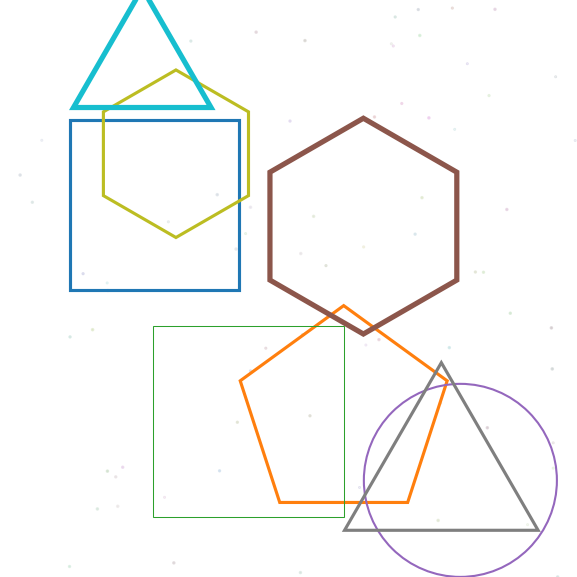[{"shape": "square", "thickness": 1.5, "radius": 0.73, "center": [0.268, 0.644]}, {"shape": "pentagon", "thickness": 1.5, "radius": 0.94, "center": [0.595, 0.281]}, {"shape": "square", "thickness": 0.5, "radius": 0.83, "center": [0.43, 0.269]}, {"shape": "circle", "thickness": 1, "radius": 0.84, "center": [0.797, 0.167]}, {"shape": "hexagon", "thickness": 2.5, "radius": 0.93, "center": [0.629, 0.608]}, {"shape": "triangle", "thickness": 1.5, "radius": 0.97, "center": [0.764, 0.178]}, {"shape": "hexagon", "thickness": 1.5, "radius": 0.73, "center": [0.305, 0.733]}, {"shape": "triangle", "thickness": 2.5, "radius": 0.69, "center": [0.246, 0.882]}]